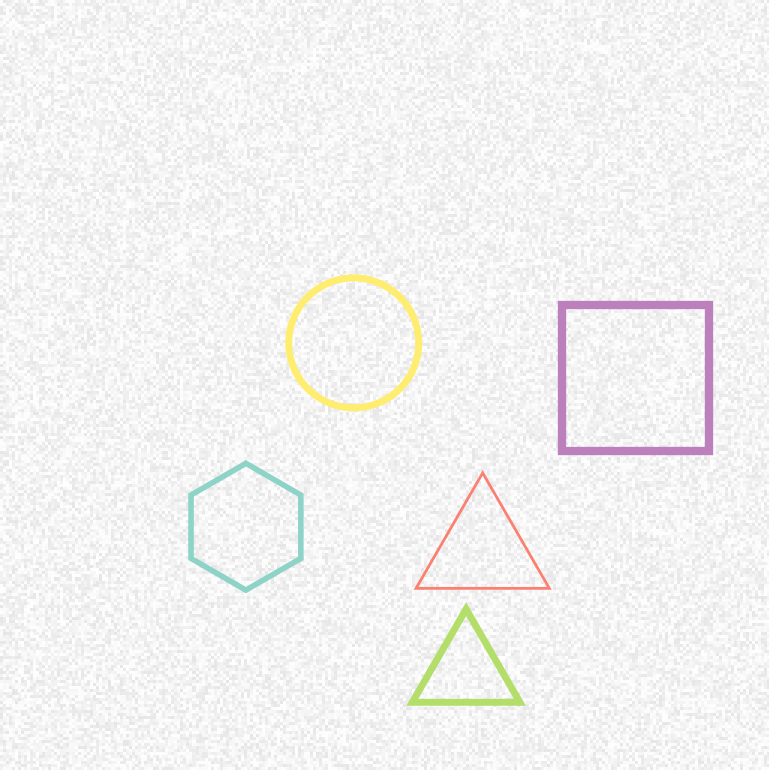[{"shape": "hexagon", "thickness": 2, "radius": 0.41, "center": [0.319, 0.316]}, {"shape": "triangle", "thickness": 1, "radius": 0.5, "center": [0.627, 0.286]}, {"shape": "triangle", "thickness": 2.5, "radius": 0.4, "center": [0.605, 0.128]}, {"shape": "square", "thickness": 3, "radius": 0.48, "center": [0.825, 0.509]}, {"shape": "circle", "thickness": 2.5, "radius": 0.42, "center": [0.459, 0.555]}]